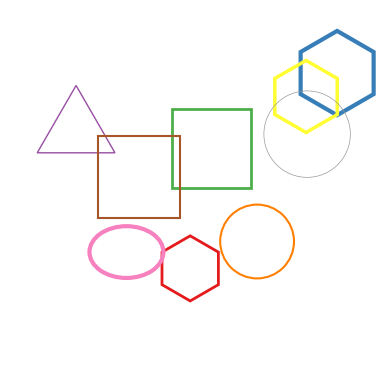[{"shape": "hexagon", "thickness": 2, "radius": 0.42, "center": [0.494, 0.303]}, {"shape": "hexagon", "thickness": 3, "radius": 0.55, "center": [0.876, 0.81]}, {"shape": "square", "thickness": 2, "radius": 0.51, "center": [0.549, 0.614]}, {"shape": "triangle", "thickness": 1, "radius": 0.58, "center": [0.198, 0.661]}, {"shape": "circle", "thickness": 1.5, "radius": 0.48, "center": [0.668, 0.373]}, {"shape": "hexagon", "thickness": 2.5, "radius": 0.47, "center": [0.795, 0.749]}, {"shape": "square", "thickness": 1.5, "radius": 0.53, "center": [0.36, 0.541]}, {"shape": "oval", "thickness": 3, "radius": 0.48, "center": [0.328, 0.345]}, {"shape": "circle", "thickness": 0.5, "radius": 0.56, "center": [0.798, 0.652]}]